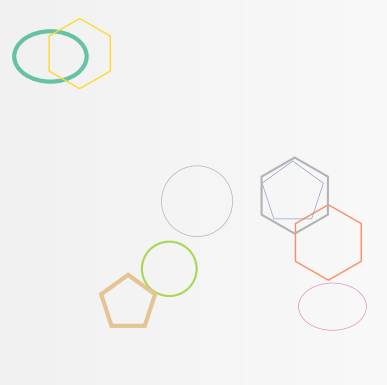[{"shape": "oval", "thickness": 3, "radius": 0.47, "center": [0.13, 0.853]}, {"shape": "hexagon", "thickness": 1, "radius": 0.49, "center": [0.847, 0.37]}, {"shape": "pentagon", "thickness": 0.5, "radius": 0.42, "center": [0.755, 0.499]}, {"shape": "oval", "thickness": 0.5, "radius": 0.44, "center": [0.858, 0.203]}, {"shape": "circle", "thickness": 1.5, "radius": 0.35, "center": [0.437, 0.302]}, {"shape": "hexagon", "thickness": 1, "radius": 0.46, "center": [0.206, 0.861]}, {"shape": "pentagon", "thickness": 3, "radius": 0.37, "center": [0.331, 0.213]}, {"shape": "hexagon", "thickness": 1.5, "radius": 0.49, "center": [0.761, 0.492]}, {"shape": "circle", "thickness": 0.5, "radius": 0.46, "center": [0.509, 0.477]}]